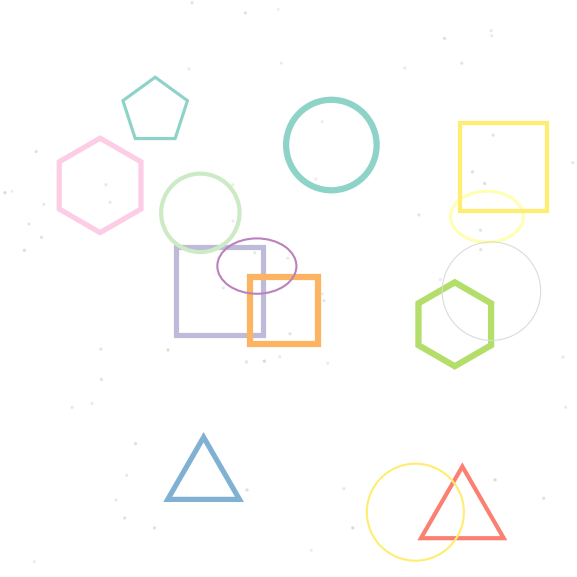[{"shape": "circle", "thickness": 3, "radius": 0.39, "center": [0.574, 0.748]}, {"shape": "pentagon", "thickness": 1.5, "radius": 0.29, "center": [0.269, 0.807]}, {"shape": "oval", "thickness": 1.5, "radius": 0.32, "center": [0.843, 0.624]}, {"shape": "square", "thickness": 2.5, "radius": 0.38, "center": [0.38, 0.495]}, {"shape": "triangle", "thickness": 2, "radius": 0.41, "center": [0.801, 0.109]}, {"shape": "triangle", "thickness": 2.5, "radius": 0.36, "center": [0.353, 0.17]}, {"shape": "square", "thickness": 3, "radius": 0.29, "center": [0.492, 0.462]}, {"shape": "hexagon", "thickness": 3, "radius": 0.36, "center": [0.788, 0.438]}, {"shape": "hexagon", "thickness": 2.5, "radius": 0.41, "center": [0.173, 0.678]}, {"shape": "circle", "thickness": 0.5, "radius": 0.43, "center": [0.851, 0.495]}, {"shape": "oval", "thickness": 1, "radius": 0.34, "center": [0.445, 0.538]}, {"shape": "circle", "thickness": 2, "radius": 0.34, "center": [0.347, 0.631]}, {"shape": "square", "thickness": 2, "radius": 0.38, "center": [0.871, 0.71]}, {"shape": "circle", "thickness": 1, "radius": 0.42, "center": [0.719, 0.112]}]